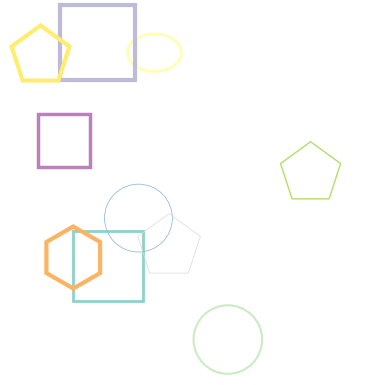[{"shape": "square", "thickness": 2, "radius": 0.46, "center": [0.281, 0.309]}, {"shape": "oval", "thickness": 2, "radius": 0.35, "center": [0.401, 0.863]}, {"shape": "square", "thickness": 3, "radius": 0.49, "center": [0.253, 0.889]}, {"shape": "circle", "thickness": 0.5, "radius": 0.44, "center": [0.36, 0.434]}, {"shape": "hexagon", "thickness": 3, "radius": 0.4, "center": [0.19, 0.331]}, {"shape": "pentagon", "thickness": 1, "radius": 0.41, "center": [0.807, 0.55]}, {"shape": "pentagon", "thickness": 0.5, "radius": 0.43, "center": [0.439, 0.36]}, {"shape": "square", "thickness": 2.5, "radius": 0.34, "center": [0.167, 0.635]}, {"shape": "circle", "thickness": 1.5, "radius": 0.45, "center": [0.592, 0.118]}, {"shape": "pentagon", "thickness": 3, "radius": 0.39, "center": [0.105, 0.855]}]